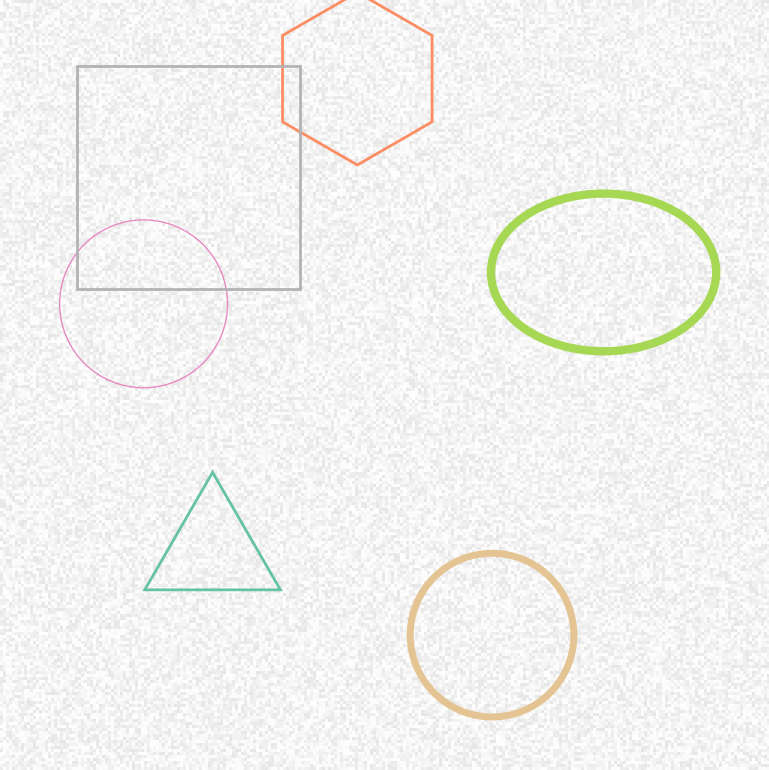[{"shape": "triangle", "thickness": 1, "radius": 0.51, "center": [0.276, 0.285]}, {"shape": "hexagon", "thickness": 1, "radius": 0.56, "center": [0.464, 0.898]}, {"shape": "circle", "thickness": 0.5, "radius": 0.55, "center": [0.186, 0.605]}, {"shape": "oval", "thickness": 3, "radius": 0.73, "center": [0.784, 0.646]}, {"shape": "circle", "thickness": 2.5, "radius": 0.53, "center": [0.639, 0.175]}, {"shape": "square", "thickness": 1, "radius": 0.72, "center": [0.245, 0.77]}]